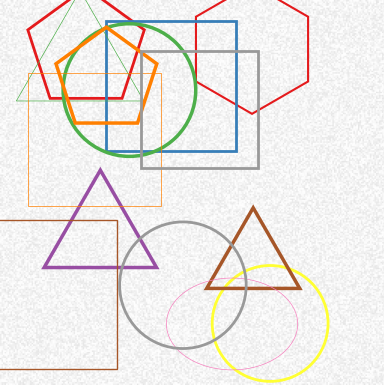[{"shape": "pentagon", "thickness": 2, "radius": 0.8, "center": [0.224, 0.873]}, {"shape": "hexagon", "thickness": 1.5, "radius": 0.84, "center": [0.655, 0.872]}, {"shape": "square", "thickness": 2, "radius": 0.84, "center": [0.444, 0.776]}, {"shape": "circle", "thickness": 2.5, "radius": 0.86, "center": [0.336, 0.766]}, {"shape": "triangle", "thickness": 0.5, "radius": 0.96, "center": [0.208, 0.833]}, {"shape": "triangle", "thickness": 2.5, "radius": 0.84, "center": [0.261, 0.389]}, {"shape": "square", "thickness": 0.5, "radius": 0.86, "center": [0.246, 0.638]}, {"shape": "pentagon", "thickness": 2.5, "radius": 0.69, "center": [0.276, 0.792]}, {"shape": "circle", "thickness": 2, "radius": 0.75, "center": [0.702, 0.16]}, {"shape": "triangle", "thickness": 2.5, "radius": 0.7, "center": [0.658, 0.321]}, {"shape": "square", "thickness": 1, "radius": 0.97, "center": [0.109, 0.234]}, {"shape": "oval", "thickness": 0.5, "radius": 0.85, "center": [0.603, 0.159]}, {"shape": "square", "thickness": 2, "radius": 0.76, "center": [0.517, 0.715]}, {"shape": "circle", "thickness": 2, "radius": 0.82, "center": [0.475, 0.259]}]